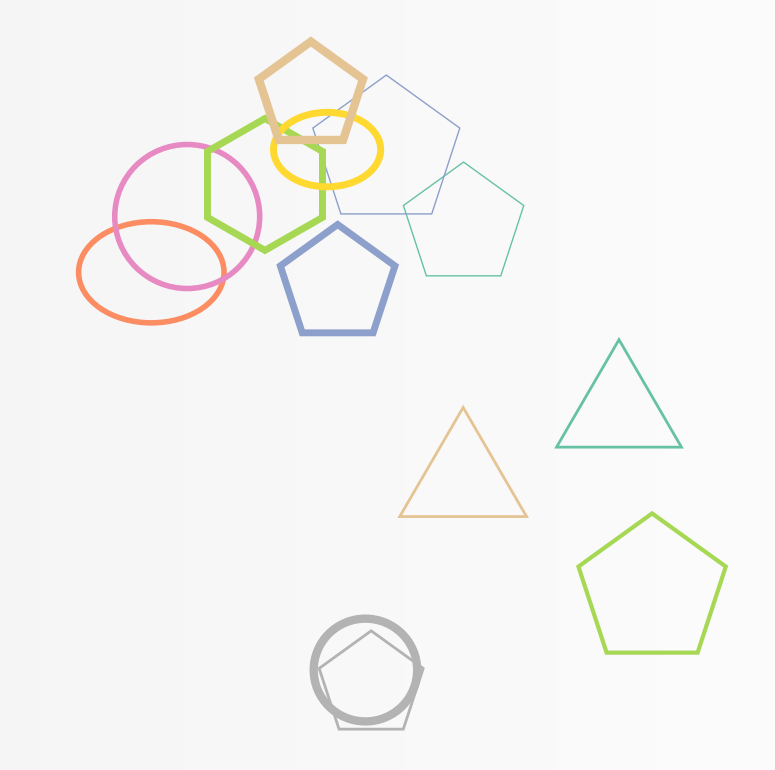[{"shape": "triangle", "thickness": 1, "radius": 0.47, "center": [0.799, 0.466]}, {"shape": "pentagon", "thickness": 0.5, "radius": 0.41, "center": [0.598, 0.708]}, {"shape": "oval", "thickness": 2, "radius": 0.47, "center": [0.195, 0.646]}, {"shape": "pentagon", "thickness": 0.5, "radius": 0.5, "center": [0.498, 0.803]}, {"shape": "pentagon", "thickness": 2.5, "radius": 0.39, "center": [0.436, 0.631]}, {"shape": "circle", "thickness": 2, "radius": 0.47, "center": [0.242, 0.719]}, {"shape": "pentagon", "thickness": 1.5, "radius": 0.5, "center": [0.841, 0.233]}, {"shape": "hexagon", "thickness": 2.5, "radius": 0.43, "center": [0.342, 0.76]}, {"shape": "oval", "thickness": 2.5, "radius": 0.35, "center": [0.422, 0.806]}, {"shape": "pentagon", "thickness": 3, "radius": 0.35, "center": [0.401, 0.875]}, {"shape": "triangle", "thickness": 1, "radius": 0.47, "center": [0.598, 0.376]}, {"shape": "pentagon", "thickness": 1, "radius": 0.35, "center": [0.479, 0.11]}, {"shape": "circle", "thickness": 3, "radius": 0.33, "center": [0.472, 0.13]}]